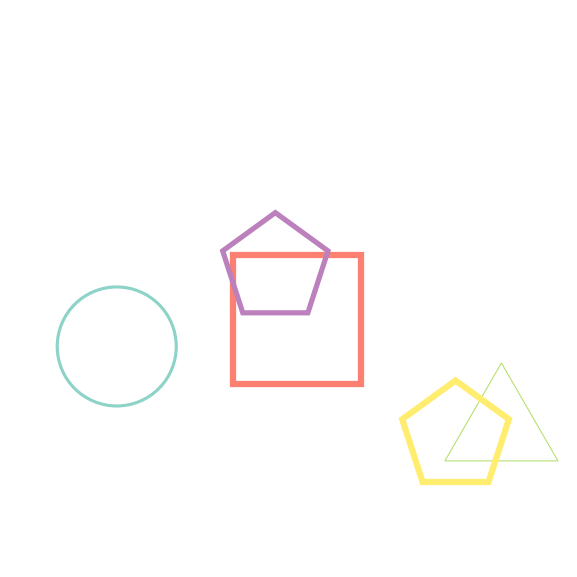[{"shape": "circle", "thickness": 1.5, "radius": 0.52, "center": [0.202, 0.399]}, {"shape": "square", "thickness": 3, "radius": 0.55, "center": [0.513, 0.446]}, {"shape": "triangle", "thickness": 0.5, "radius": 0.57, "center": [0.868, 0.258]}, {"shape": "pentagon", "thickness": 2.5, "radius": 0.48, "center": [0.477, 0.535]}, {"shape": "pentagon", "thickness": 3, "radius": 0.49, "center": [0.789, 0.243]}]